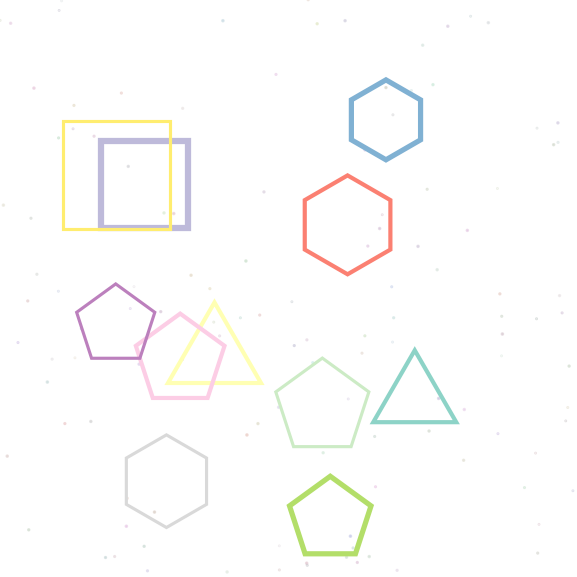[{"shape": "triangle", "thickness": 2, "radius": 0.41, "center": [0.718, 0.31]}, {"shape": "triangle", "thickness": 2, "radius": 0.47, "center": [0.371, 0.382]}, {"shape": "square", "thickness": 3, "radius": 0.38, "center": [0.25, 0.68]}, {"shape": "hexagon", "thickness": 2, "radius": 0.43, "center": [0.602, 0.61]}, {"shape": "hexagon", "thickness": 2.5, "radius": 0.35, "center": [0.668, 0.792]}, {"shape": "pentagon", "thickness": 2.5, "radius": 0.37, "center": [0.572, 0.1]}, {"shape": "pentagon", "thickness": 2, "radius": 0.4, "center": [0.312, 0.375]}, {"shape": "hexagon", "thickness": 1.5, "radius": 0.4, "center": [0.288, 0.166]}, {"shape": "pentagon", "thickness": 1.5, "radius": 0.36, "center": [0.2, 0.436]}, {"shape": "pentagon", "thickness": 1.5, "radius": 0.42, "center": [0.558, 0.294]}, {"shape": "square", "thickness": 1.5, "radius": 0.46, "center": [0.201, 0.696]}]